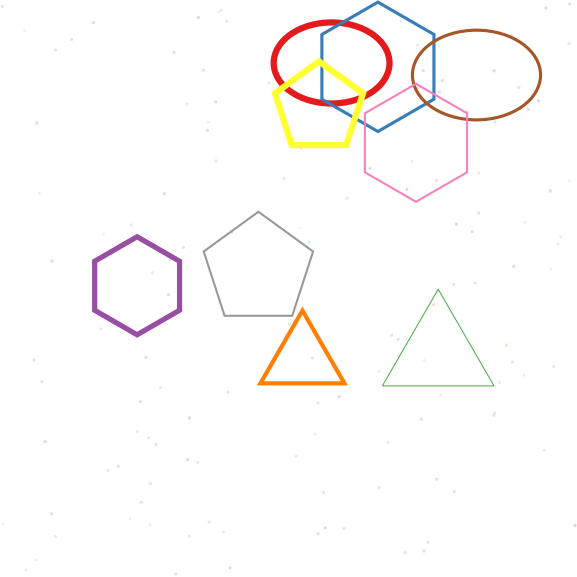[{"shape": "oval", "thickness": 3, "radius": 0.5, "center": [0.574, 0.89]}, {"shape": "hexagon", "thickness": 1.5, "radius": 0.56, "center": [0.654, 0.883]}, {"shape": "triangle", "thickness": 0.5, "radius": 0.56, "center": [0.759, 0.387]}, {"shape": "hexagon", "thickness": 2.5, "radius": 0.42, "center": [0.237, 0.504]}, {"shape": "triangle", "thickness": 2, "radius": 0.42, "center": [0.524, 0.377]}, {"shape": "pentagon", "thickness": 3, "radius": 0.4, "center": [0.552, 0.813]}, {"shape": "oval", "thickness": 1.5, "radius": 0.55, "center": [0.825, 0.869]}, {"shape": "hexagon", "thickness": 1, "radius": 0.51, "center": [0.72, 0.752]}, {"shape": "pentagon", "thickness": 1, "radius": 0.5, "center": [0.447, 0.533]}]